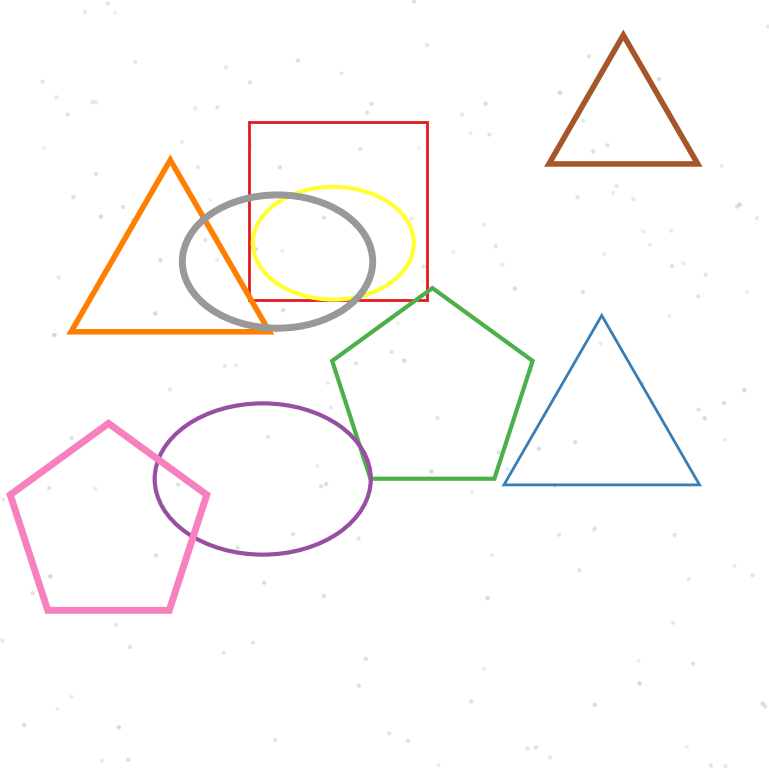[{"shape": "square", "thickness": 1, "radius": 0.58, "center": [0.439, 0.726]}, {"shape": "triangle", "thickness": 1, "radius": 0.73, "center": [0.781, 0.444]}, {"shape": "pentagon", "thickness": 1.5, "radius": 0.68, "center": [0.562, 0.489]}, {"shape": "oval", "thickness": 1.5, "radius": 0.7, "center": [0.341, 0.378]}, {"shape": "triangle", "thickness": 2, "radius": 0.74, "center": [0.221, 0.643]}, {"shape": "oval", "thickness": 1.5, "radius": 0.52, "center": [0.433, 0.684]}, {"shape": "triangle", "thickness": 2, "radius": 0.56, "center": [0.81, 0.843]}, {"shape": "pentagon", "thickness": 2.5, "radius": 0.67, "center": [0.141, 0.316]}, {"shape": "oval", "thickness": 2.5, "radius": 0.62, "center": [0.36, 0.66]}]